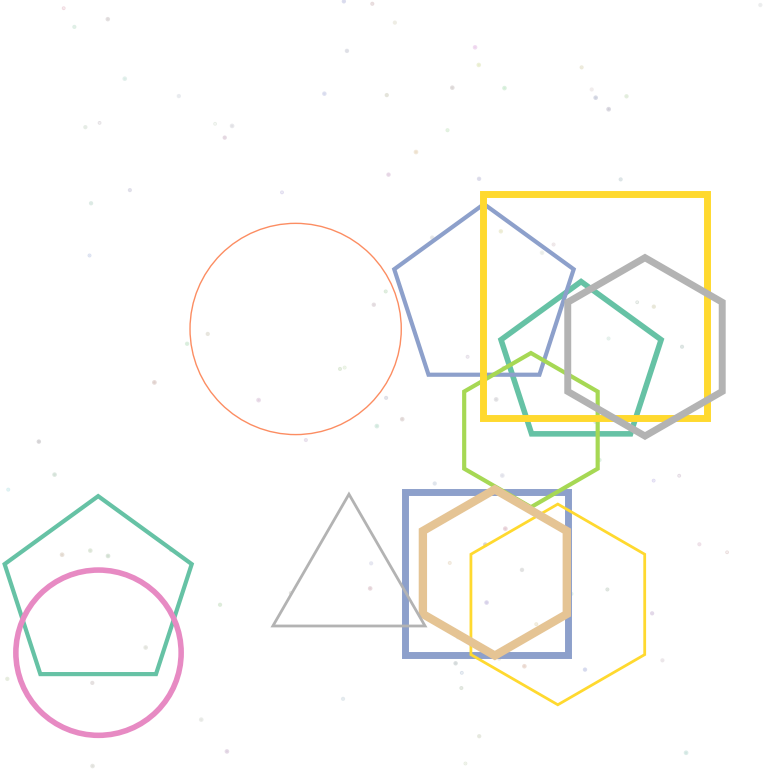[{"shape": "pentagon", "thickness": 2, "radius": 0.55, "center": [0.755, 0.525]}, {"shape": "pentagon", "thickness": 1.5, "radius": 0.64, "center": [0.127, 0.228]}, {"shape": "circle", "thickness": 0.5, "radius": 0.69, "center": [0.384, 0.573]}, {"shape": "square", "thickness": 2.5, "radius": 0.53, "center": [0.631, 0.255]}, {"shape": "pentagon", "thickness": 1.5, "radius": 0.61, "center": [0.629, 0.612]}, {"shape": "circle", "thickness": 2, "radius": 0.54, "center": [0.128, 0.152]}, {"shape": "hexagon", "thickness": 1.5, "radius": 0.5, "center": [0.69, 0.441]}, {"shape": "hexagon", "thickness": 1, "radius": 0.65, "center": [0.724, 0.215]}, {"shape": "square", "thickness": 2.5, "radius": 0.73, "center": [0.772, 0.602]}, {"shape": "hexagon", "thickness": 3, "radius": 0.54, "center": [0.643, 0.256]}, {"shape": "hexagon", "thickness": 2.5, "radius": 0.58, "center": [0.838, 0.55]}, {"shape": "triangle", "thickness": 1, "radius": 0.57, "center": [0.453, 0.244]}]